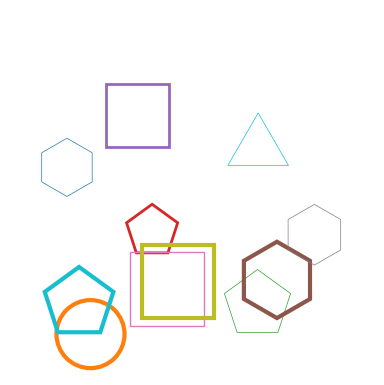[{"shape": "hexagon", "thickness": 0.5, "radius": 0.38, "center": [0.174, 0.565]}, {"shape": "circle", "thickness": 3, "radius": 0.44, "center": [0.235, 0.132]}, {"shape": "pentagon", "thickness": 0.5, "radius": 0.45, "center": [0.669, 0.21]}, {"shape": "pentagon", "thickness": 2, "radius": 0.35, "center": [0.395, 0.4]}, {"shape": "square", "thickness": 2, "radius": 0.41, "center": [0.358, 0.701]}, {"shape": "hexagon", "thickness": 3, "radius": 0.5, "center": [0.719, 0.273]}, {"shape": "square", "thickness": 1, "radius": 0.48, "center": [0.434, 0.25]}, {"shape": "hexagon", "thickness": 0.5, "radius": 0.39, "center": [0.817, 0.39]}, {"shape": "square", "thickness": 3, "radius": 0.47, "center": [0.462, 0.268]}, {"shape": "pentagon", "thickness": 3, "radius": 0.47, "center": [0.205, 0.213]}, {"shape": "triangle", "thickness": 0.5, "radius": 0.46, "center": [0.671, 0.616]}]